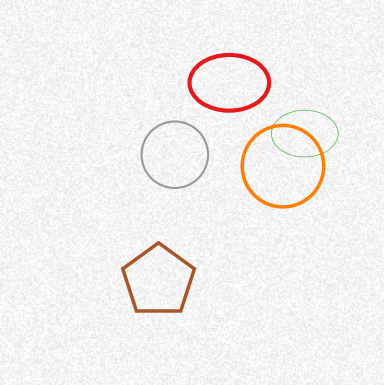[{"shape": "oval", "thickness": 3, "radius": 0.52, "center": [0.596, 0.785]}, {"shape": "oval", "thickness": 0.5, "radius": 0.43, "center": [0.792, 0.653]}, {"shape": "circle", "thickness": 2.5, "radius": 0.53, "center": [0.735, 0.568]}, {"shape": "pentagon", "thickness": 2.5, "radius": 0.49, "center": [0.412, 0.271]}, {"shape": "circle", "thickness": 1.5, "radius": 0.43, "center": [0.454, 0.598]}]